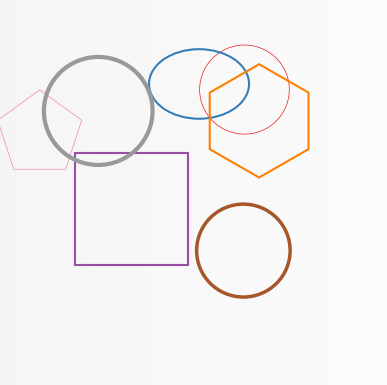[{"shape": "circle", "thickness": 0.5, "radius": 0.58, "center": [0.631, 0.767]}, {"shape": "oval", "thickness": 1.5, "radius": 0.65, "center": [0.514, 0.782]}, {"shape": "square", "thickness": 1.5, "radius": 0.73, "center": [0.34, 0.458]}, {"shape": "hexagon", "thickness": 1.5, "radius": 0.74, "center": [0.669, 0.686]}, {"shape": "circle", "thickness": 2.5, "radius": 0.6, "center": [0.628, 0.349]}, {"shape": "pentagon", "thickness": 0.5, "radius": 0.57, "center": [0.102, 0.652]}, {"shape": "circle", "thickness": 3, "radius": 0.7, "center": [0.253, 0.712]}]